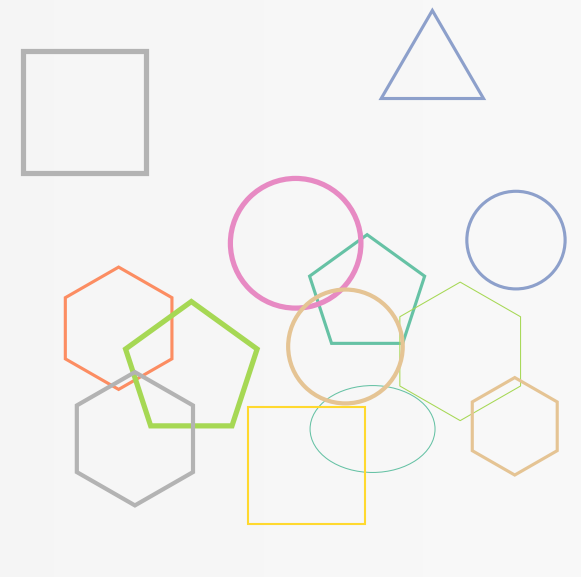[{"shape": "pentagon", "thickness": 1.5, "radius": 0.52, "center": [0.632, 0.489]}, {"shape": "oval", "thickness": 0.5, "radius": 0.54, "center": [0.641, 0.256]}, {"shape": "hexagon", "thickness": 1.5, "radius": 0.53, "center": [0.204, 0.431]}, {"shape": "circle", "thickness": 1.5, "radius": 0.42, "center": [0.888, 0.583]}, {"shape": "triangle", "thickness": 1.5, "radius": 0.51, "center": [0.744, 0.879]}, {"shape": "circle", "thickness": 2.5, "radius": 0.56, "center": [0.509, 0.578]}, {"shape": "pentagon", "thickness": 2.5, "radius": 0.59, "center": [0.329, 0.358]}, {"shape": "hexagon", "thickness": 0.5, "radius": 0.6, "center": [0.792, 0.391]}, {"shape": "square", "thickness": 1, "radius": 0.5, "center": [0.528, 0.193]}, {"shape": "hexagon", "thickness": 1.5, "radius": 0.42, "center": [0.886, 0.261]}, {"shape": "circle", "thickness": 2, "radius": 0.49, "center": [0.594, 0.399]}, {"shape": "hexagon", "thickness": 2, "radius": 0.58, "center": [0.232, 0.239]}, {"shape": "square", "thickness": 2.5, "radius": 0.53, "center": [0.145, 0.806]}]